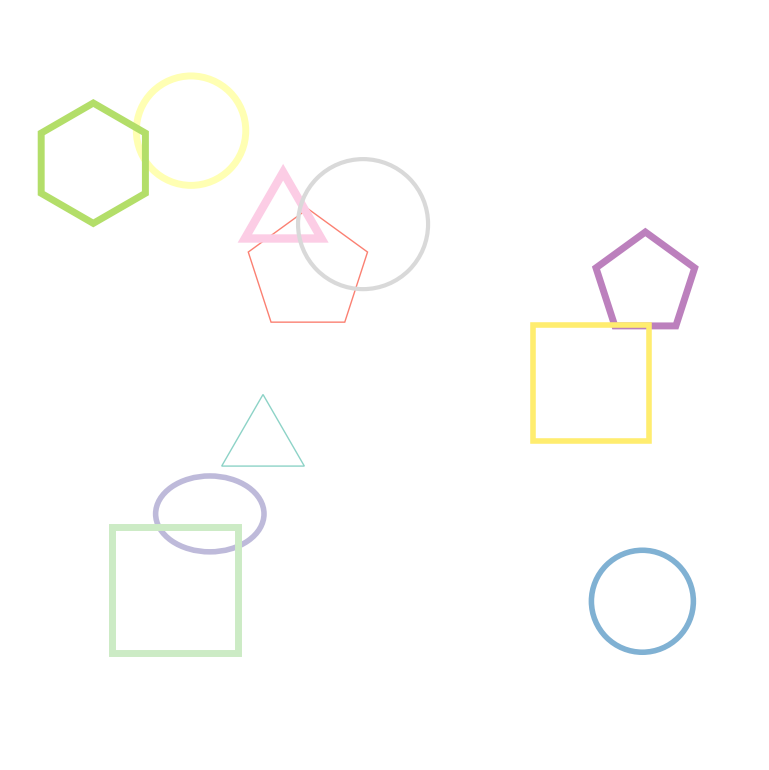[{"shape": "triangle", "thickness": 0.5, "radius": 0.31, "center": [0.342, 0.426]}, {"shape": "circle", "thickness": 2.5, "radius": 0.36, "center": [0.248, 0.83]}, {"shape": "oval", "thickness": 2, "radius": 0.35, "center": [0.272, 0.333]}, {"shape": "pentagon", "thickness": 0.5, "radius": 0.41, "center": [0.4, 0.647]}, {"shape": "circle", "thickness": 2, "radius": 0.33, "center": [0.834, 0.219]}, {"shape": "hexagon", "thickness": 2.5, "radius": 0.39, "center": [0.121, 0.788]}, {"shape": "triangle", "thickness": 3, "radius": 0.29, "center": [0.368, 0.719]}, {"shape": "circle", "thickness": 1.5, "radius": 0.42, "center": [0.472, 0.709]}, {"shape": "pentagon", "thickness": 2.5, "radius": 0.34, "center": [0.838, 0.631]}, {"shape": "square", "thickness": 2.5, "radius": 0.41, "center": [0.227, 0.234]}, {"shape": "square", "thickness": 2, "radius": 0.38, "center": [0.768, 0.503]}]